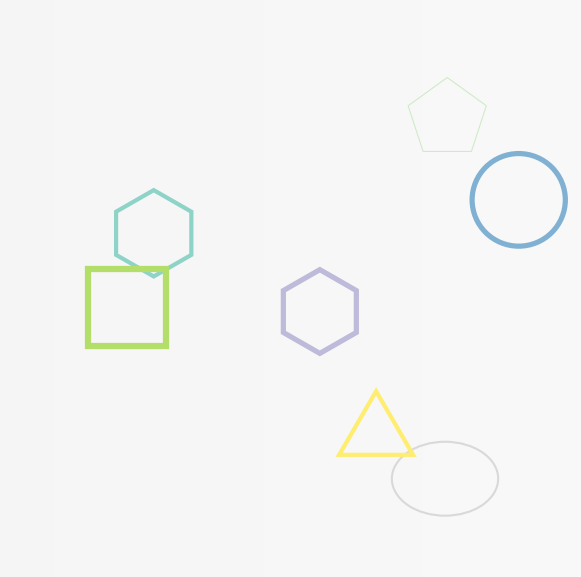[{"shape": "hexagon", "thickness": 2, "radius": 0.37, "center": [0.264, 0.595]}, {"shape": "hexagon", "thickness": 2.5, "radius": 0.36, "center": [0.55, 0.46]}, {"shape": "circle", "thickness": 2.5, "radius": 0.4, "center": [0.892, 0.653]}, {"shape": "square", "thickness": 3, "radius": 0.34, "center": [0.219, 0.467]}, {"shape": "oval", "thickness": 1, "radius": 0.46, "center": [0.766, 0.17]}, {"shape": "pentagon", "thickness": 0.5, "radius": 0.35, "center": [0.769, 0.794]}, {"shape": "triangle", "thickness": 2, "radius": 0.37, "center": [0.647, 0.248]}]